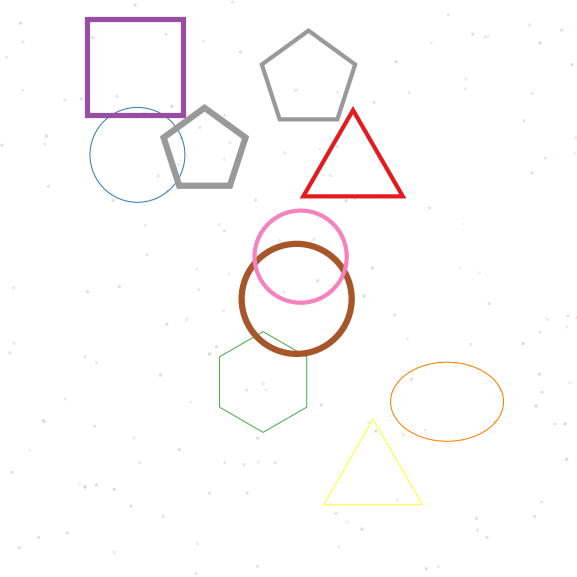[{"shape": "triangle", "thickness": 2, "radius": 0.5, "center": [0.611, 0.709]}, {"shape": "circle", "thickness": 0.5, "radius": 0.41, "center": [0.238, 0.731]}, {"shape": "hexagon", "thickness": 0.5, "radius": 0.44, "center": [0.456, 0.338]}, {"shape": "square", "thickness": 2.5, "radius": 0.42, "center": [0.234, 0.883]}, {"shape": "oval", "thickness": 0.5, "radius": 0.49, "center": [0.774, 0.303]}, {"shape": "triangle", "thickness": 0.5, "radius": 0.49, "center": [0.646, 0.174]}, {"shape": "circle", "thickness": 3, "radius": 0.48, "center": [0.514, 0.482]}, {"shape": "circle", "thickness": 2, "radius": 0.4, "center": [0.521, 0.555]}, {"shape": "pentagon", "thickness": 2, "radius": 0.42, "center": [0.534, 0.861]}, {"shape": "pentagon", "thickness": 3, "radius": 0.37, "center": [0.354, 0.738]}]